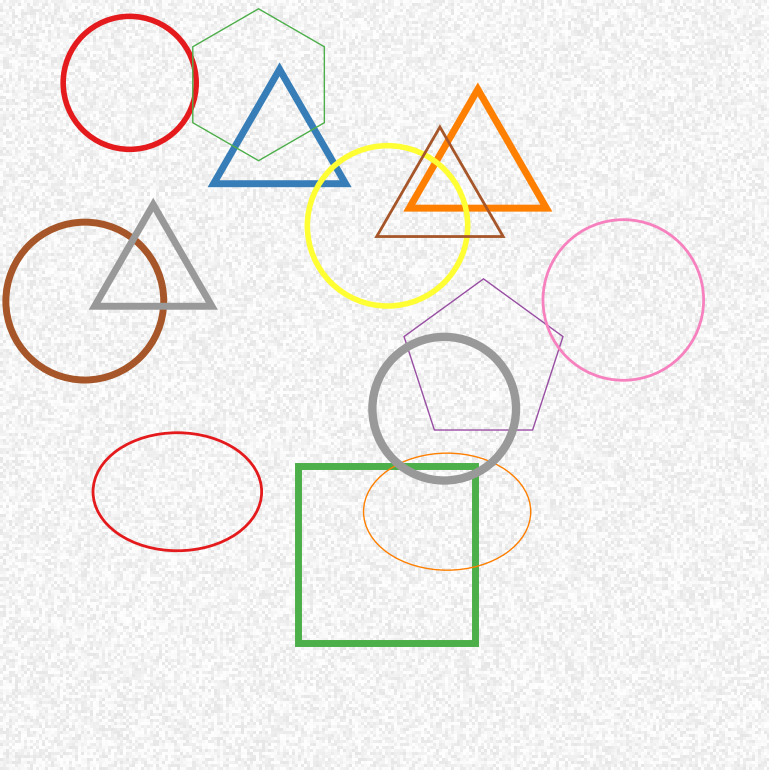[{"shape": "circle", "thickness": 2, "radius": 0.43, "center": [0.168, 0.892]}, {"shape": "oval", "thickness": 1, "radius": 0.55, "center": [0.23, 0.361]}, {"shape": "triangle", "thickness": 2.5, "radius": 0.5, "center": [0.363, 0.811]}, {"shape": "square", "thickness": 2.5, "radius": 0.57, "center": [0.502, 0.28]}, {"shape": "hexagon", "thickness": 0.5, "radius": 0.49, "center": [0.336, 0.89]}, {"shape": "pentagon", "thickness": 0.5, "radius": 0.54, "center": [0.628, 0.529]}, {"shape": "oval", "thickness": 0.5, "radius": 0.54, "center": [0.581, 0.336]}, {"shape": "triangle", "thickness": 2.5, "radius": 0.51, "center": [0.621, 0.781]}, {"shape": "circle", "thickness": 2, "radius": 0.52, "center": [0.503, 0.707]}, {"shape": "triangle", "thickness": 1, "radius": 0.47, "center": [0.571, 0.74]}, {"shape": "circle", "thickness": 2.5, "radius": 0.51, "center": [0.11, 0.609]}, {"shape": "circle", "thickness": 1, "radius": 0.52, "center": [0.809, 0.61]}, {"shape": "triangle", "thickness": 2.5, "radius": 0.44, "center": [0.199, 0.646]}, {"shape": "circle", "thickness": 3, "radius": 0.47, "center": [0.577, 0.469]}]